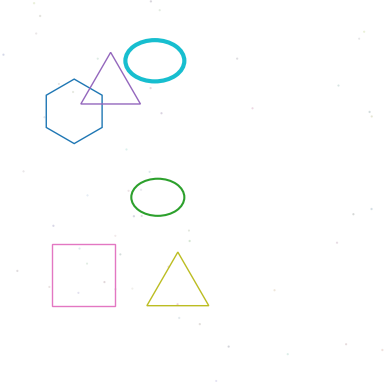[{"shape": "hexagon", "thickness": 1, "radius": 0.42, "center": [0.193, 0.711]}, {"shape": "oval", "thickness": 1.5, "radius": 0.34, "center": [0.41, 0.488]}, {"shape": "triangle", "thickness": 1, "radius": 0.45, "center": [0.287, 0.775]}, {"shape": "square", "thickness": 1, "radius": 0.41, "center": [0.218, 0.286]}, {"shape": "triangle", "thickness": 1, "radius": 0.46, "center": [0.462, 0.252]}, {"shape": "oval", "thickness": 3, "radius": 0.38, "center": [0.402, 0.842]}]